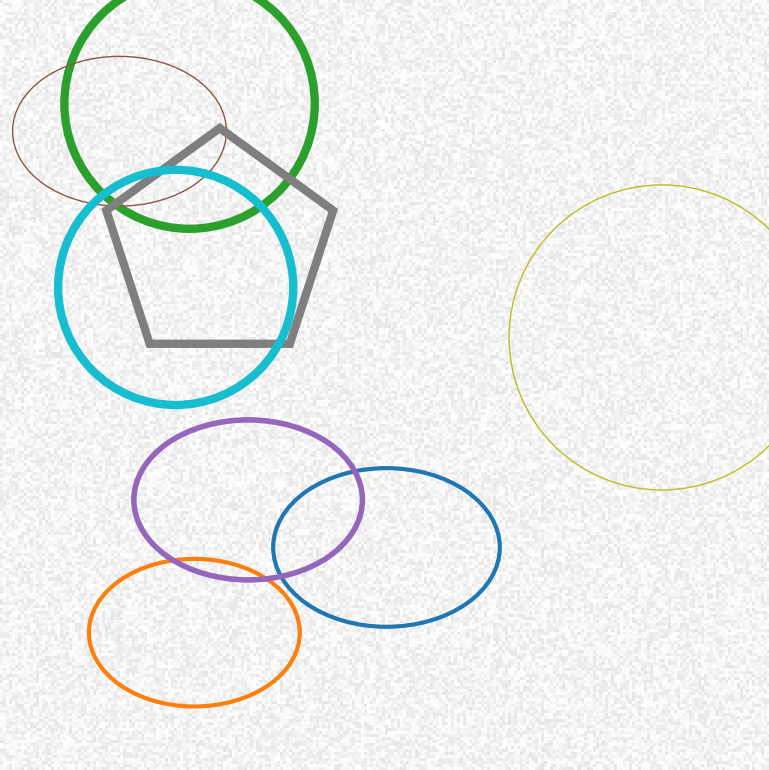[{"shape": "oval", "thickness": 1.5, "radius": 0.74, "center": [0.502, 0.289]}, {"shape": "oval", "thickness": 1.5, "radius": 0.68, "center": [0.252, 0.178]}, {"shape": "circle", "thickness": 3, "radius": 0.81, "center": [0.246, 0.865]}, {"shape": "oval", "thickness": 2, "radius": 0.74, "center": [0.322, 0.351]}, {"shape": "oval", "thickness": 0.5, "radius": 0.69, "center": [0.155, 0.83]}, {"shape": "pentagon", "thickness": 3, "radius": 0.77, "center": [0.285, 0.679]}, {"shape": "circle", "thickness": 0.5, "radius": 0.99, "center": [0.859, 0.562]}, {"shape": "circle", "thickness": 3, "radius": 0.76, "center": [0.228, 0.627]}]